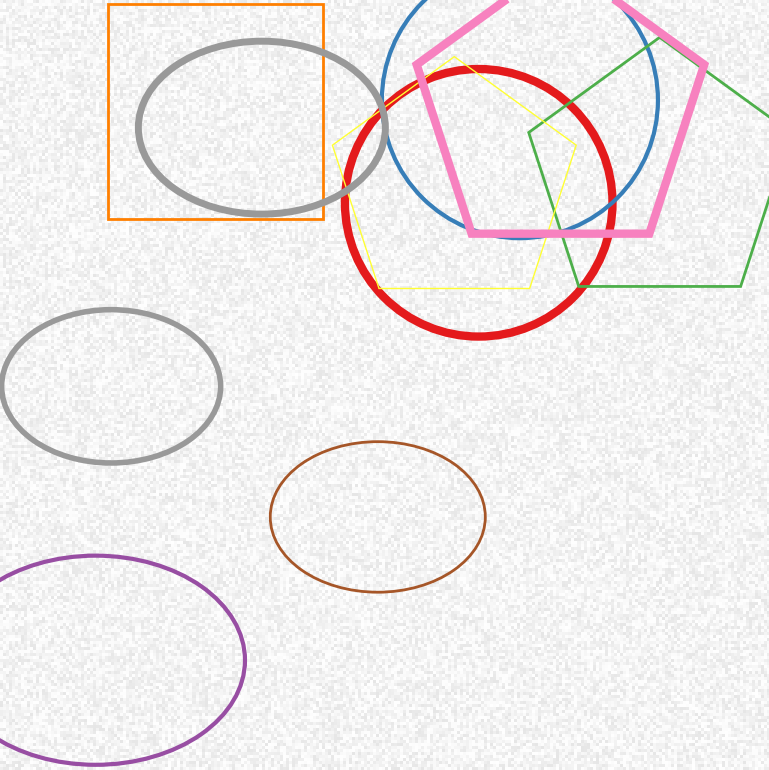[{"shape": "circle", "thickness": 3, "radius": 0.87, "center": [0.622, 0.737]}, {"shape": "circle", "thickness": 1.5, "radius": 0.9, "center": [0.675, 0.87]}, {"shape": "pentagon", "thickness": 1, "radius": 0.89, "center": [0.857, 0.773]}, {"shape": "oval", "thickness": 1.5, "radius": 0.97, "center": [0.124, 0.143]}, {"shape": "square", "thickness": 1, "radius": 0.7, "center": [0.28, 0.855]}, {"shape": "pentagon", "thickness": 0.5, "radius": 0.83, "center": [0.59, 0.76]}, {"shape": "oval", "thickness": 1, "radius": 0.7, "center": [0.491, 0.329]}, {"shape": "pentagon", "thickness": 3, "radius": 0.98, "center": [0.728, 0.855]}, {"shape": "oval", "thickness": 2.5, "radius": 0.8, "center": [0.34, 0.834]}, {"shape": "oval", "thickness": 2, "radius": 0.71, "center": [0.144, 0.498]}]